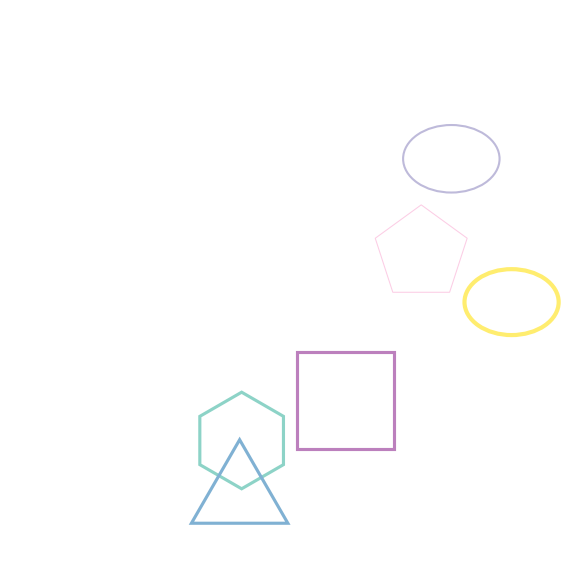[{"shape": "hexagon", "thickness": 1.5, "radius": 0.42, "center": [0.418, 0.236]}, {"shape": "oval", "thickness": 1, "radius": 0.42, "center": [0.782, 0.724]}, {"shape": "triangle", "thickness": 1.5, "radius": 0.48, "center": [0.415, 0.141]}, {"shape": "pentagon", "thickness": 0.5, "radius": 0.42, "center": [0.729, 0.561]}, {"shape": "square", "thickness": 1.5, "radius": 0.42, "center": [0.599, 0.306]}, {"shape": "oval", "thickness": 2, "radius": 0.41, "center": [0.886, 0.476]}]